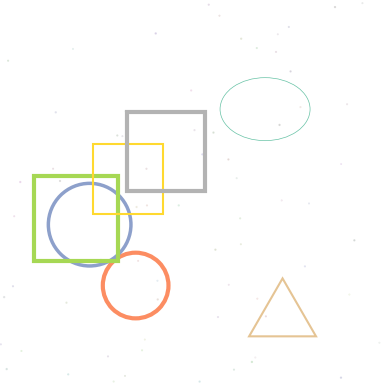[{"shape": "oval", "thickness": 0.5, "radius": 0.58, "center": [0.689, 0.716]}, {"shape": "circle", "thickness": 3, "radius": 0.43, "center": [0.352, 0.258]}, {"shape": "circle", "thickness": 2.5, "radius": 0.54, "center": [0.233, 0.417]}, {"shape": "square", "thickness": 3, "radius": 0.55, "center": [0.198, 0.432]}, {"shape": "square", "thickness": 1.5, "radius": 0.45, "center": [0.332, 0.536]}, {"shape": "triangle", "thickness": 1.5, "radius": 0.5, "center": [0.734, 0.177]}, {"shape": "square", "thickness": 3, "radius": 0.51, "center": [0.431, 0.606]}]